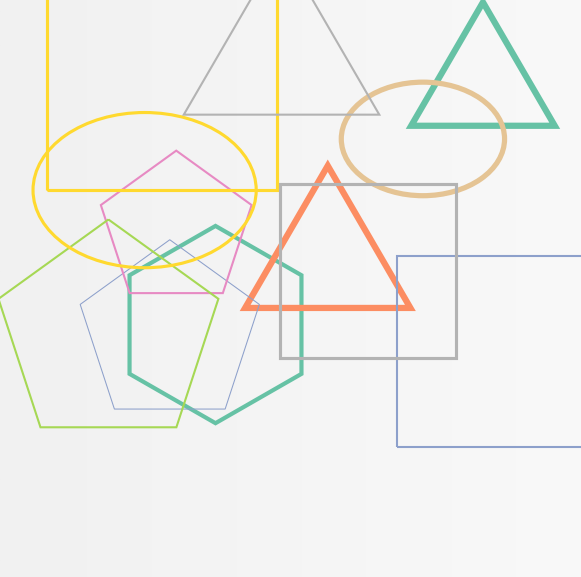[{"shape": "triangle", "thickness": 3, "radius": 0.71, "center": [0.831, 0.853]}, {"shape": "hexagon", "thickness": 2, "radius": 0.85, "center": [0.371, 0.437]}, {"shape": "triangle", "thickness": 3, "radius": 0.82, "center": [0.564, 0.548]}, {"shape": "pentagon", "thickness": 0.5, "radius": 0.81, "center": [0.292, 0.422]}, {"shape": "square", "thickness": 1, "radius": 0.83, "center": [0.848, 0.39]}, {"shape": "pentagon", "thickness": 1, "radius": 0.68, "center": [0.303, 0.602]}, {"shape": "pentagon", "thickness": 1, "radius": 0.99, "center": [0.187, 0.42]}, {"shape": "oval", "thickness": 1.5, "radius": 0.96, "center": [0.249, 0.67]}, {"shape": "square", "thickness": 1.5, "radius": 0.99, "center": [0.279, 0.867]}, {"shape": "oval", "thickness": 2.5, "radius": 0.7, "center": [0.728, 0.759]}, {"shape": "triangle", "thickness": 1, "radius": 0.97, "center": [0.484, 0.898]}, {"shape": "square", "thickness": 1.5, "radius": 0.75, "center": [0.633, 0.53]}]